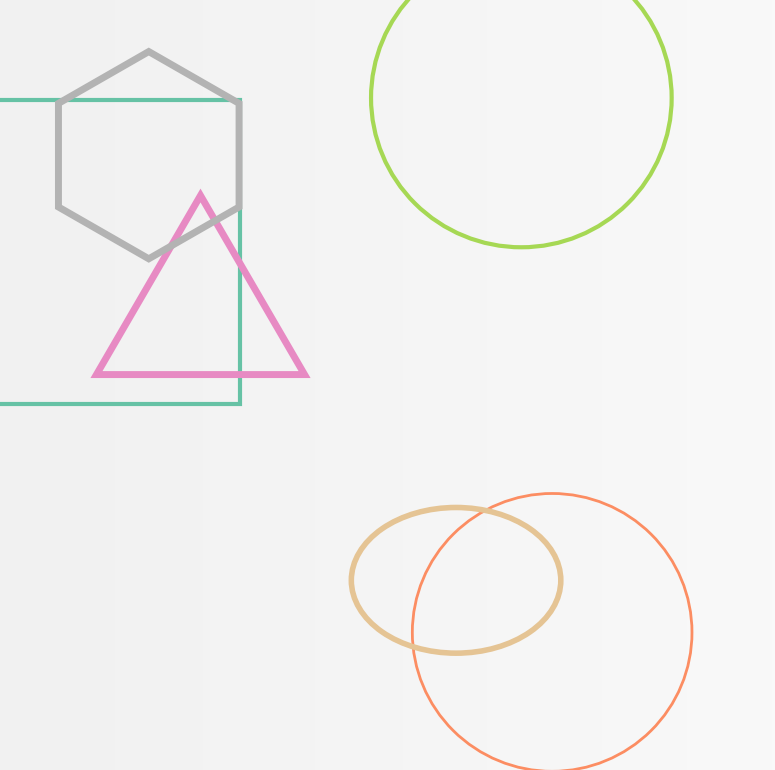[{"shape": "square", "thickness": 1.5, "radius": 0.98, "center": [0.112, 0.673]}, {"shape": "circle", "thickness": 1, "radius": 0.9, "center": [0.712, 0.179]}, {"shape": "triangle", "thickness": 2.5, "radius": 0.78, "center": [0.259, 0.591]}, {"shape": "circle", "thickness": 1.5, "radius": 0.97, "center": [0.673, 0.873]}, {"shape": "oval", "thickness": 2, "radius": 0.68, "center": [0.588, 0.246]}, {"shape": "hexagon", "thickness": 2.5, "radius": 0.67, "center": [0.192, 0.798]}]